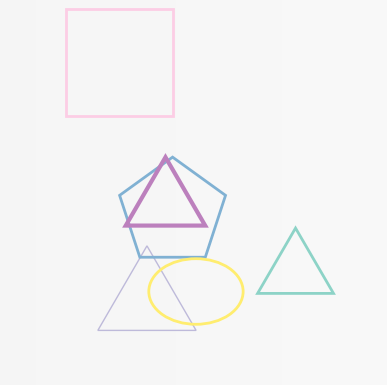[{"shape": "triangle", "thickness": 2, "radius": 0.57, "center": [0.763, 0.294]}, {"shape": "triangle", "thickness": 1, "radius": 0.73, "center": [0.379, 0.215]}, {"shape": "pentagon", "thickness": 2, "radius": 0.72, "center": [0.445, 0.448]}, {"shape": "square", "thickness": 2, "radius": 0.69, "center": [0.309, 0.838]}, {"shape": "triangle", "thickness": 3, "radius": 0.59, "center": [0.427, 0.473]}, {"shape": "oval", "thickness": 2, "radius": 0.61, "center": [0.506, 0.243]}]